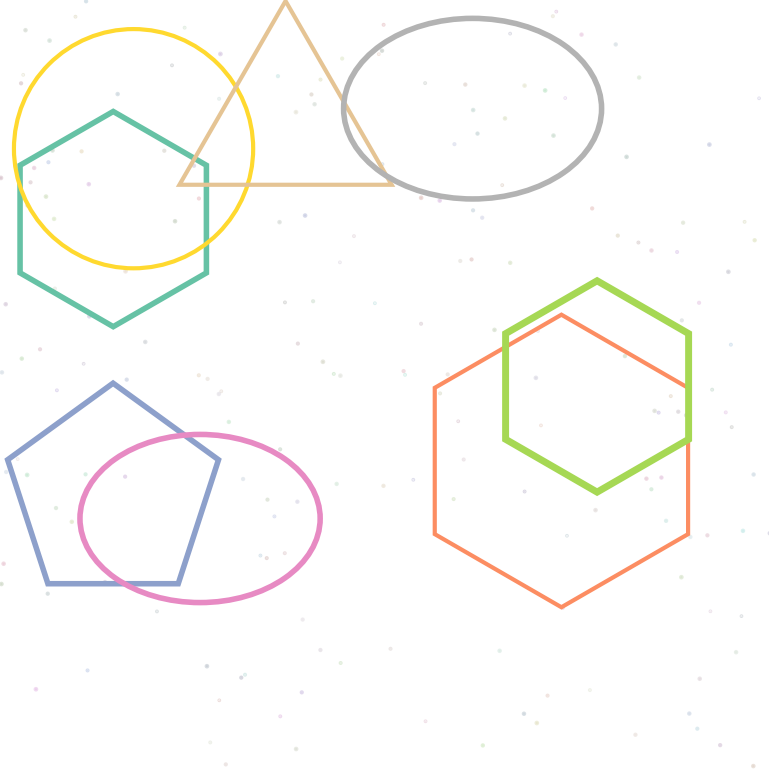[{"shape": "hexagon", "thickness": 2, "radius": 0.7, "center": [0.147, 0.715]}, {"shape": "hexagon", "thickness": 1.5, "radius": 0.95, "center": [0.729, 0.401]}, {"shape": "pentagon", "thickness": 2, "radius": 0.72, "center": [0.147, 0.358]}, {"shape": "oval", "thickness": 2, "radius": 0.78, "center": [0.26, 0.327]}, {"shape": "hexagon", "thickness": 2.5, "radius": 0.69, "center": [0.775, 0.498]}, {"shape": "circle", "thickness": 1.5, "radius": 0.78, "center": [0.173, 0.807]}, {"shape": "triangle", "thickness": 1.5, "radius": 0.8, "center": [0.371, 0.84]}, {"shape": "oval", "thickness": 2, "radius": 0.84, "center": [0.614, 0.859]}]